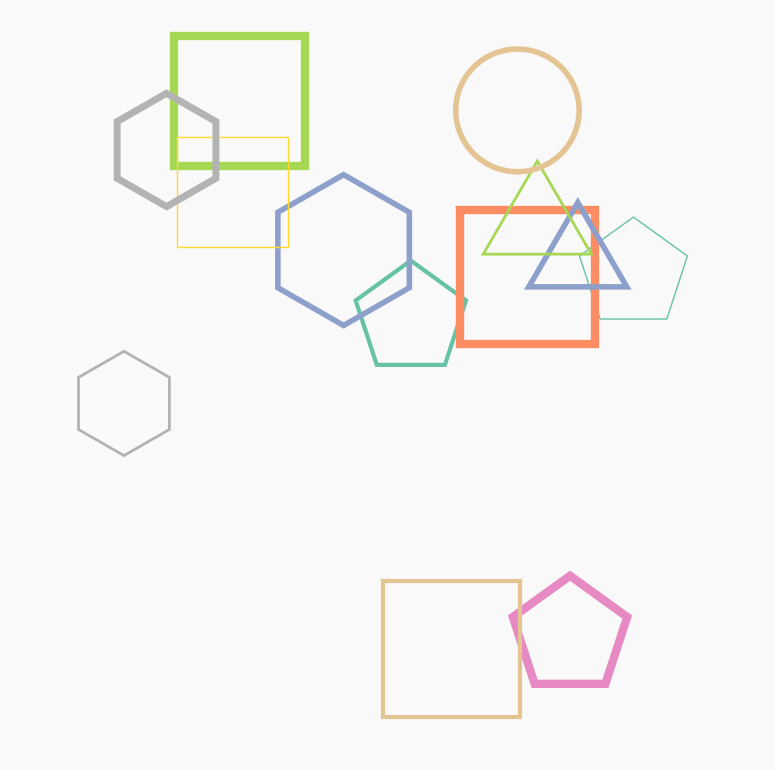[{"shape": "pentagon", "thickness": 0.5, "radius": 0.37, "center": [0.817, 0.645]}, {"shape": "pentagon", "thickness": 1.5, "radius": 0.37, "center": [0.53, 0.587]}, {"shape": "square", "thickness": 3, "radius": 0.43, "center": [0.681, 0.64]}, {"shape": "hexagon", "thickness": 2, "radius": 0.49, "center": [0.443, 0.675]}, {"shape": "triangle", "thickness": 2, "radius": 0.37, "center": [0.746, 0.664]}, {"shape": "pentagon", "thickness": 3, "radius": 0.39, "center": [0.736, 0.175]}, {"shape": "triangle", "thickness": 1, "radius": 0.4, "center": [0.693, 0.71]}, {"shape": "square", "thickness": 3, "radius": 0.42, "center": [0.309, 0.869]}, {"shape": "square", "thickness": 0.5, "radius": 0.36, "center": [0.3, 0.751]}, {"shape": "circle", "thickness": 2, "radius": 0.4, "center": [0.668, 0.857]}, {"shape": "square", "thickness": 1.5, "radius": 0.44, "center": [0.583, 0.157]}, {"shape": "hexagon", "thickness": 1, "radius": 0.34, "center": [0.16, 0.476]}, {"shape": "hexagon", "thickness": 2.5, "radius": 0.37, "center": [0.215, 0.805]}]